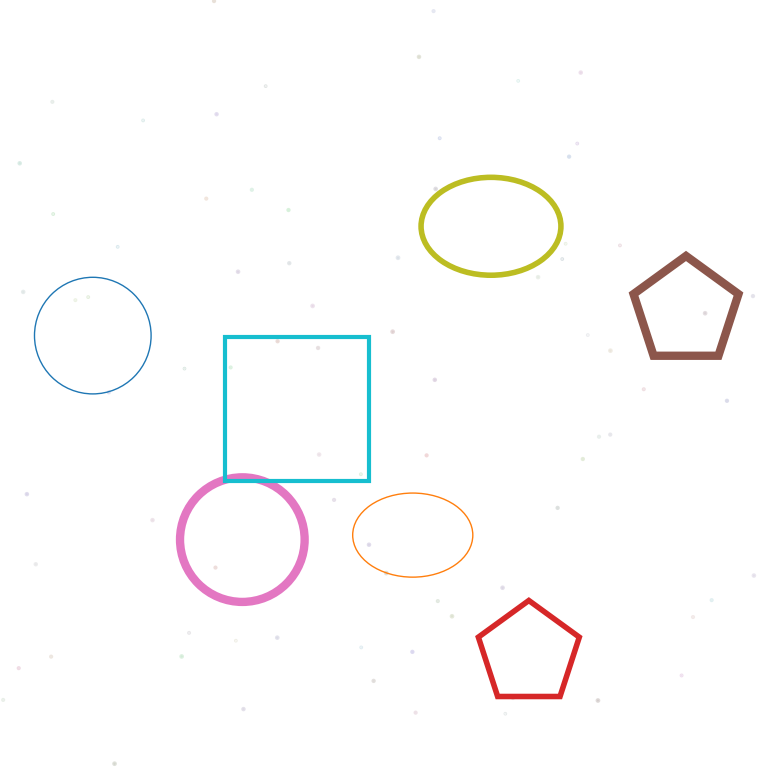[{"shape": "circle", "thickness": 0.5, "radius": 0.38, "center": [0.121, 0.564]}, {"shape": "oval", "thickness": 0.5, "radius": 0.39, "center": [0.536, 0.305]}, {"shape": "pentagon", "thickness": 2, "radius": 0.34, "center": [0.687, 0.151]}, {"shape": "pentagon", "thickness": 3, "radius": 0.36, "center": [0.891, 0.596]}, {"shape": "circle", "thickness": 3, "radius": 0.4, "center": [0.315, 0.299]}, {"shape": "oval", "thickness": 2, "radius": 0.45, "center": [0.638, 0.706]}, {"shape": "square", "thickness": 1.5, "radius": 0.47, "center": [0.386, 0.469]}]